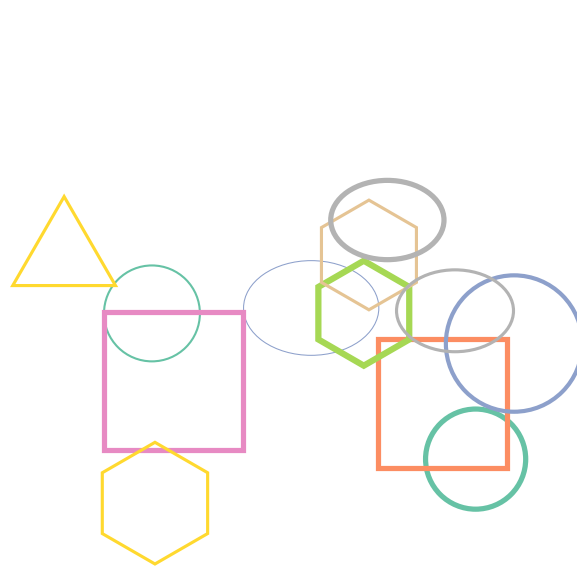[{"shape": "circle", "thickness": 2.5, "radius": 0.43, "center": [0.824, 0.204]}, {"shape": "circle", "thickness": 1, "radius": 0.42, "center": [0.263, 0.456]}, {"shape": "square", "thickness": 2.5, "radius": 0.56, "center": [0.766, 0.3]}, {"shape": "circle", "thickness": 2, "radius": 0.59, "center": [0.89, 0.404]}, {"shape": "oval", "thickness": 0.5, "radius": 0.59, "center": [0.539, 0.466]}, {"shape": "square", "thickness": 2.5, "radius": 0.6, "center": [0.3, 0.34]}, {"shape": "hexagon", "thickness": 3, "radius": 0.45, "center": [0.63, 0.457]}, {"shape": "hexagon", "thickness": 1.5, "radius": 0.53, "center": [0.268, 0.128]}, {"shape": "triangle", "thickness": 1.5, "radius": 0.51, "center": [0.111, 0.556]}, {"shape": "hexagon", "thickness": 1.5, "radius": 0.47, "center": [0.639, 0.558]}, {"shape": "oval", "thickness": 2.5, "radius": 0.49, "center": [0.671, 0.618]}, {"shape": "oval", "thickness": 1.5, "radius": 0.51, "center": [0.788, 0.461]}]